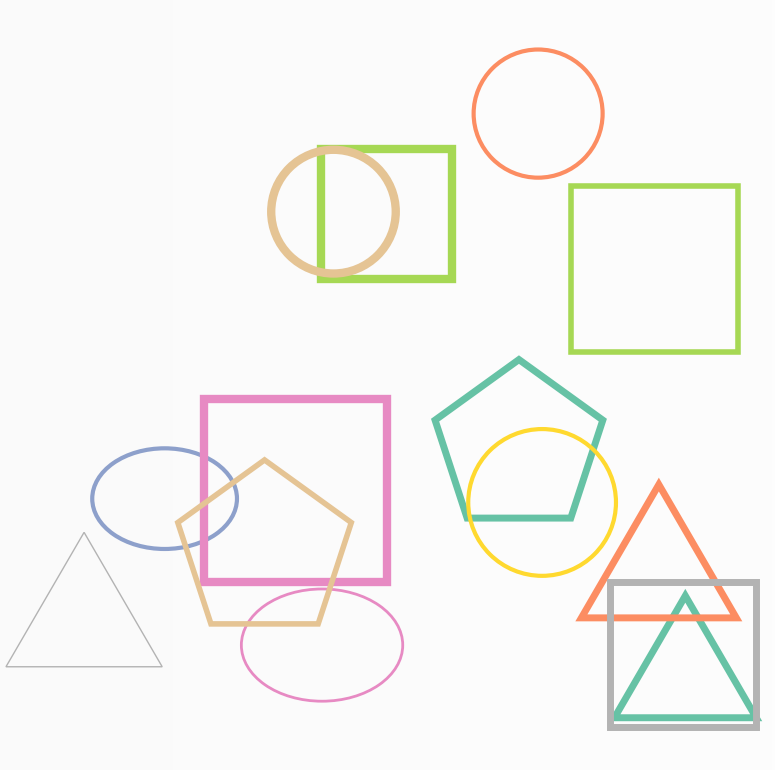[{"shape": "pentagon", "thickness": 2.5, "radius": 0.57, "center": [0.67, 0.419]}, {"shape": "triangle", "thickness": 2.5, "radius": 0.53, "center": [0.884, 0.121]}, {"shape": "triangle", "thickness": 2.5, "radius": 0.58, "center": [0.85, 0.255]}, {"shape": "circle", "thickness": 1.5, "radius": 0.42, "center": [0.694, 0.852]}, {"shape": "oval", "thickness": 1.5, "radius": 0.47, "center": [0.212, 0.352]}, {"shape": "square", "thickness": 3, "radius": 0.59, "center": [0.381, 0.363]}, {"shape": "oval", "thickness": 1, "radius": 0.52, "center": [0.416, 0.162]}, {"shape": "square", "thickness": 3, "radius": 0.42, "center": [0.499, 0.723]}, {"shape": "square", "thickness": 2, "radius": 0.54, "center": [0.844, 0.651]}, {"shape": "circle", "thickness": 1.5, "radius": 0.48, "center": [0.699, 0.347]}, {"shape": "circle", "thickness": 3, "radius": 0.4, "center": [0.43, 0.725]}, {"shape": "pentagon", "thickness": 2, "radius": 0.59, "center": [0.341, 0.285]}, {"shape": "triangle", "thickness": 0.5, "radius": 0.58, "center": [0.108, 0.192]}, {"shape": "square", "thickness": 2.5, "radius": 0.47, "center": [0.881, 0.15]}]